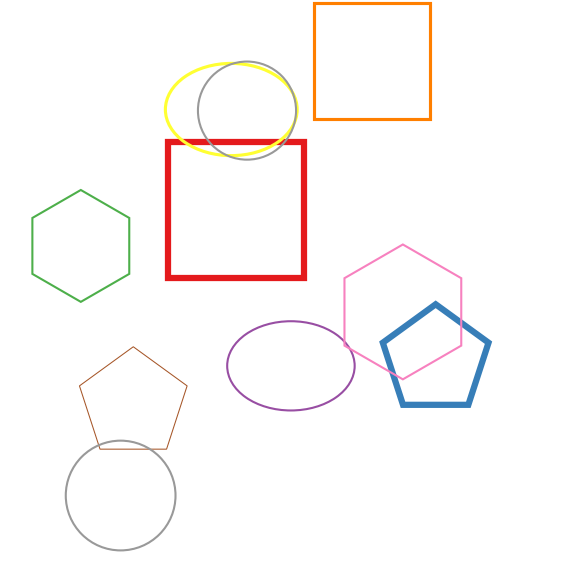[{"shape": "square", "thickness": 3, "radius": 0.59, "center": [0.408, 0.635]}, {"shape": "pentagon", "thickness": 3, "radius": 0.48, "center": [0.754, 0.376]}, {"shape": "hexagon", "thickness": 1, "radius": 0.48, "center": [0.14, 0.573]}, {"shape": "oval", "thickness": 1, "radius": 0.55, "center": [0.504, 0.366]}, {"shape": "square", "thickness": 1.5, "radius": 0.5, "center": [0.645, 0.893]}, {"shape": "oval", "thickness": 1.5, "radius": 0.57, "center": [0.4, 0.81]}, {"shape": "pentagon", "thickness": 0.5, "radius": 0.49, "center": [0.231, 0.301]}, {"shape": "hexagon", "thickness": 1, "radius": 0.58, "center": [0.698, 0.459]}, {"shape": "circle", "thickness": 1, "radius": 0.48, "center": [0.209, 0.141]}, {"shape": "circle", "thickness": 1, "radius": 0.42, "center": [0.428, 0.808]}]